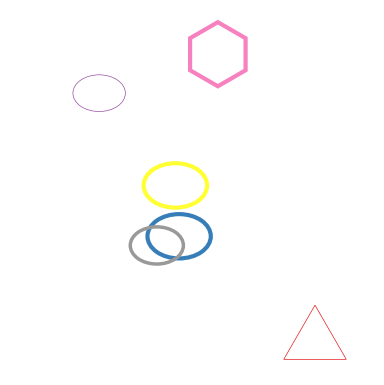[{"shape": "triangle", "thickness": 0.5, "radius": 0.47, "center": [0.818, 0.114]}, {"shape": "oval", "thickness": 3, "radius": 0.41, "center": [0.465, 0.386]}, {"shape": "oval", "thickness": 0.5, "radius": 0.34, "center": [0.258, 0.758]}, {"shape": "oval", "thickness": 3, "radius": 0.41, "center": [0.455, 0.518]}, {"shape": "hexagon", "thickness": 3, "radius": 0.42, "center": [0.566, 0.859]}, {"shape": "oval", "thickness": 2.5, "radius": 0.34, "center": [0.407, 0.362]}]